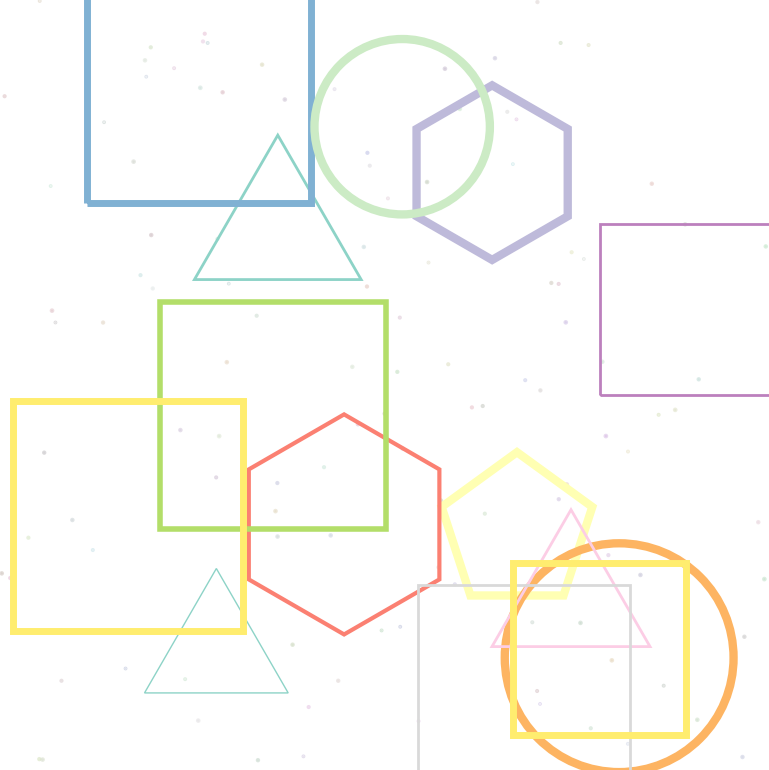[{"shape": "triangle", "thickness": 0.5, "radius": 0.54, "center": [0.281, 0.154]}, {"shape": "triangle", "thickness": 1, "radius": 0.63, "center": [0.361, 0.699]}, {"shape": "pentagon", "thickness": 3, "radius": 0.51, "center": [0.671, 0.31]}, {"shape": "hexagon", "thickness": 3, "radius": 0.57, "center": [0.639, 0.776]}, {"shape": "hexagon", "thickness": 1.5, "radius": 0.71, "center": [0.447, 0.319]}, {"shape": "square", "thickness": 2.5, "radius": 0.73, "center": [0.259, 0.882]}, {"shape": "circle", "thickness": 3, "radius": 0.74, "center": [0.804, 0.146]}, {"shape": "square", "thickness": 2, "radius": 0.74, "center": [0.355, 0.46]}, {"shape": "triangle", "thickness": 1, "radius": 0.59, "center": [0.742, 0.22]}, {"shape": "square", "thickness": 1, "radius": 0.69, "center": [0.681, 0.103]}, {"shape": "square", "thickness": 1, "radius": 0.56, "center": [0.89, 0.598]}, {"shape": "circle", "thickness": 3, "radius": 0.57, "center": [0.522, 0.835]}, {"shape": "square", "thickness": 2.5, "radius": 0.56, "center": [0.779, 0.157]}, {"shape": "square", "thickness": 2.5, "radius": 0.75, "center": [0.166, 0.329]}]